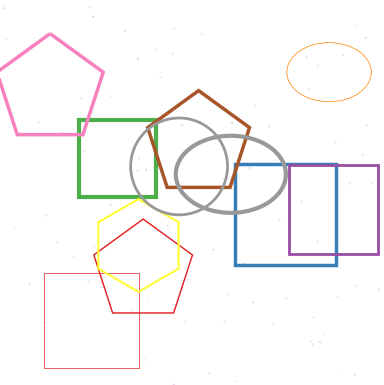[{"shape": "square", "thickness": 0.5, "radius": 0.62, "center": [0.238, 0.168]}, {"shape": "pentagon", "thickness": 1, "radius": 0.67, "center": [0.372, 0.296]}, {"shape": "square", "thickness": 2.5, "radius": 0.66, "center": [0.741, 0.442]}, {"shape": "square", "thickness": 3, "radius": 0.5, "center": [0.305, 0.588]}, {"shape": "square", "thickness": 2, "radius": 0.58, "center": [0.866, 0.455]}, {"shape": "oval", "thickness": 0.5, "radius": 0.55, "center": [0.855, 0.812]}, {"shape": "hexagon", "thickness": 1.5, "radius": 0.6, "center": [0.36, 0.362]}, {"shape": "pentagon", "thickness": 2.5, "radius": 0.69, "center": [0.516, 0.626]}, {"shape": "pentagon", "thickness": 2.5, "radius": 0.73, "center": [0.13, 0.768]}, {"shape": "circle", "thickness": 2, "radius": 0.63, "center": [0.465, 0.568]}, {"shape": "oval", "thickness": 3, "radius": 0.72, "center": [0.6, 0.547]}]